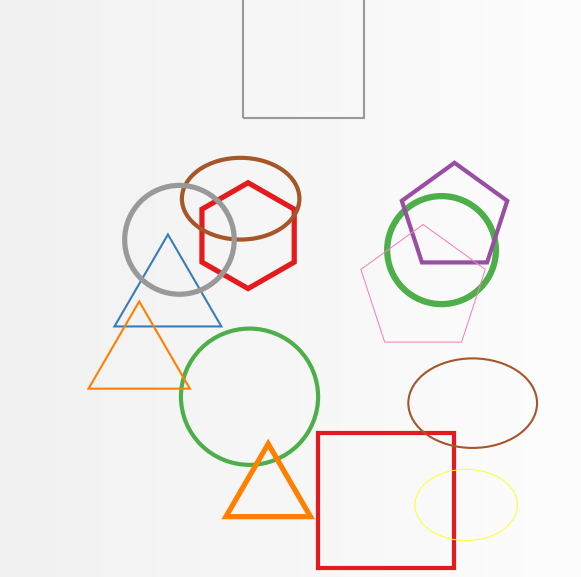[{"shape": "hexagon", "thickness": 2.5, "radius": 0.46, "center": [0.427, 0.591]}, {"shape": "square", "thickness": 2, "radius": 0.58, "center": [0.663, 0.132]}, {"shape": "triangle", "thickness": 1, "radius": 0.53, "center": [0.289, 0.487]}, {"shape": "circle", "thickness": 3, "radius": 0.47, "center": [0.76, 0.566]}, {"shape": "circle", "thickness": 2, "radius": 0.59, "center": [0.429, 0.312]}, {"shape": "pentagon", "thickness": 2, "radius": 0.48, "center": [0.782, 0.622]}, {"shape": "triangle", "thickness": 2.5, "radius": 0.42, "center": [0.461, 0.147]}, {"shape": "triangle", "thickness": 1, "radius": 0.5, "center": [0.24, 0.376]}, {"shape": "oval", "thickness": 0.5, "radius": 0.44, "center": [0.802, 0.125]}, {"shape": "oval", "thickness": 1, "radius": 0.55, "center": [0.813, 0.301]}, {"shape": "oval", "thickness": 2, "radius": 0.51, "center": [0.414, 0.655]}, {"shape": "pentagon", "thickness": 0.5, "radius": 0.56, "center": [0.728, 0.498]}, {"shape": "square", "thickness": 1, "radius": 0.52, "center": [0.522, 0.899]}, {"shape": "circle", "thickness": 2.5, "radius": 0.47, "center": [0.309, 0.584]}]